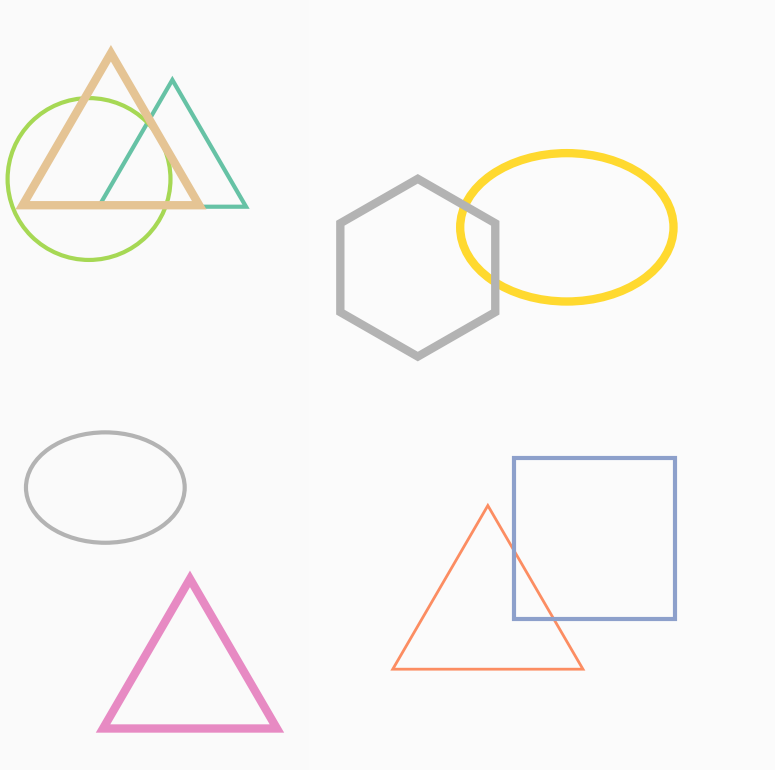[{"shape": "triangle", "thickness": 1.5, "radius": 0.55, "center": [0.222, 0.786]}, {"shape": "triangle", "thickness": 1, "radius": 0.71, "center": [0.629, 0.202]}, {"shape": "square", "thickness": 1.5, "radius": 0.52, "center": [0.767, 0.3]}, {"shape": "triangle", "thickness": 3, "radius": 0.65, "center": [0.245, 0.119]}, {"shape": "circle", "thickness": 1.5, "radius": 0.53, "center": [0.115, 0.767]}, {"shape": "oval", "thickness": 3, "radius": 0.69, "center": [0.731, 0.705]}, {"shape": "triangle", "thickness": 3, "radius": 0.66, "center": [0.143, 0.799]}, {"shape": "hexagon", "thickness": 3, "radius": 0.58, "center": [0.539, 0.652]}, {"shape": "oval", "thickness": 1.5, "radius": 0.51, "center": [0.136, 0.367]}]